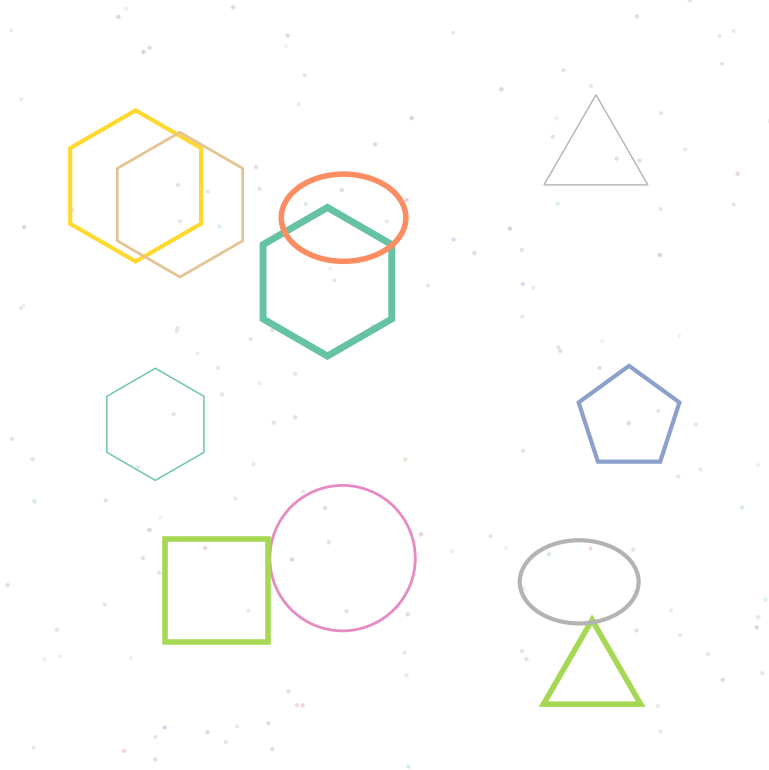[{"shape": "hexagon", "thickness": 0.5, "radius": 0.36, "center": [0.202, 0.449]}, {"shape": "hexagon", "thickness": 2.5, "radius": 0.48, "center": [0.425, 0.634]}, {"shape": "oval", "thickness": 2, "radius": 0.4, "center": [0.446, 0.717]}, {"shape": "pentagon", "thickness": 1.5, "radius": 0.34, "center": [0.817, 0.456]}, {"shape": "circle", "thickness": 1, "radius": 0.47, "center": [0.445, 0.275]}, {"shape": "square", "thickness": 2, "radius": 0.33, "center": [0.282, 0.234]}, {"shape": "triangle", "thickness": 2, "radius": 0.36, "center": [0.769, 0.122]}, {"shape": "hexagon", "thickness": 1.5, "radius": 0.49, "center": [0.176, 0.759]}, {"shape": "hexagon", "thickness": 1, "radius": 0.47, "center": [0.234, 0.734]}, {"shape": "triangle", "thickness": 0.5, "radius": 0.39, "center": [0.774, 0.799]}, {"shape": "oval", "thickness": 1.5, "radius": 0.39, "center": [0.752, 0.244]}]